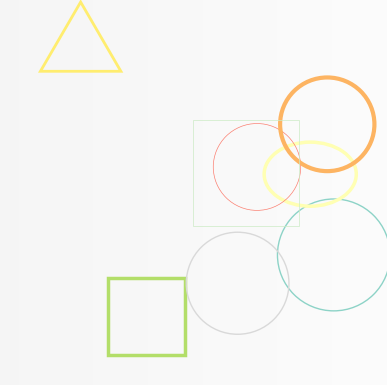[{"shape": "circle", "thickness": 1, "radius": 0.73, "center": [0.861, 0.338]}, {"shape": "oval", "thickness": 2.5, "radius": 0.59, "center": [0.801, 0.548]}, {"shape": "circle", "thickness": 0.5, "radius": 0.56, "center": [0.663, 0.566]}, {"shape": "circle", "thickness": 3, "radius": 0.61, "center": [0.845, 0.677]}, {"shape": "square", "thickness": 2.5, "radius": 0.5, "center": [0.378, 0.178]}, {"shape": "circle", "thickness": 1, "radius": 0.66, "center": [0.613, 0.264]}, {"shape": "square", "thickness": 0.5, "radius": 0.69, "center": [0.634, 0.551]}, {"shape": "triangle", "thickness": 2, "radius": 0.6, "center": [0.208, 0.875]}]